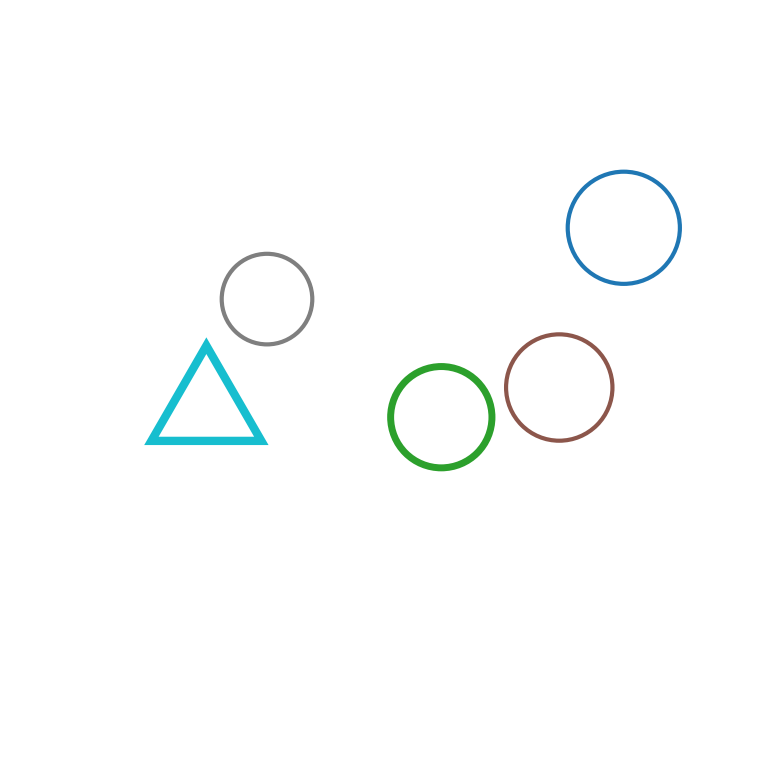[{"shape": "circle", "thickness": 1.5, "radius": 0.36, "center": [0.81, 0.704]}, {"shape": "circle", "thickness": 2.5, "radius": 0.33, "center": [0.573, 0.458]}, {"shape": "circle", "thickness": 1.5, "radius": 0.35, "center": [0.726, 0.497]}, {"shape": "circle", "thickness": 1.5, "radius": 0.29, "center": [0.347, 0.612]}, {"shape": "triangle", "thickness": 3, "radius": 0.41, "center": [0.268, 0.469]}]